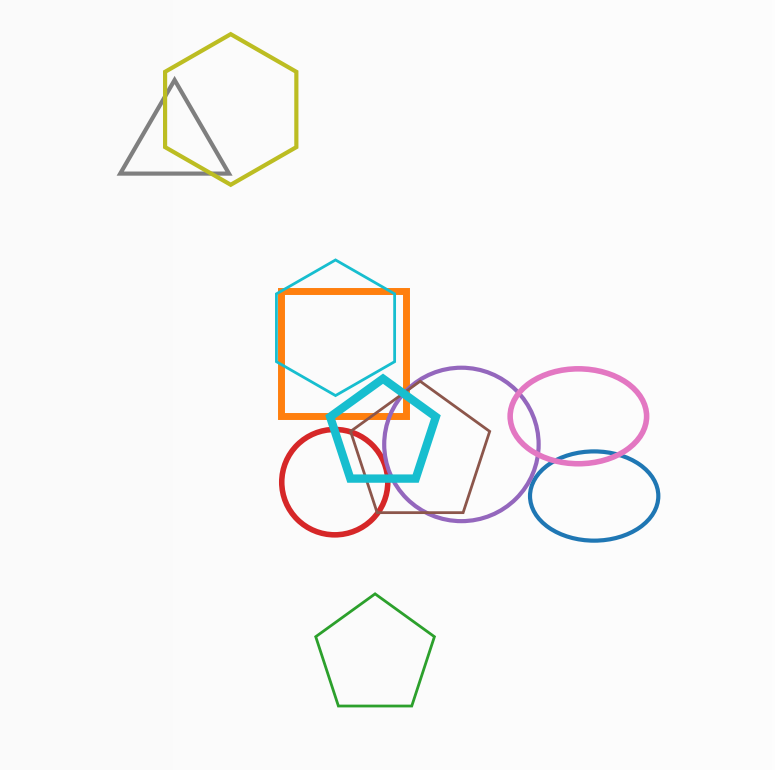[{"shape": "oval", "thickness": 1.5, "radius": 0.41, "center": [0.767, 0.356]}, {"shape": "square", "thickness": 2.5, "radius": 0.41, "center": [0.443, 0.54]}, {"shape": "pentagon", "thickness": 1, "radius": 0.4, "center": [0.484, 0.148]}, {"shape": "circle", "thickness": 2, "radius": 0.34, "center": [0.432, 0.374]}, {"shape": "circle", "thickness": 1.5, "radius": 0.5, "center": [0.595, 0.423]}, {"shape": "pentagon", "thickness": 1, "radius": 0.47, "center": [0.542, 0.411]}, {"shape": "oval", "thickness": 2, "radius": 0.44, "center": [0.746, 0.459]}, {"shape": "triangle", "thickness": 1.5, "radius": 0.41, "center": [0.225, 0.815]}, {"shape": "hexagon", "thickness": 1.5, "radius": 0.49, "center": [0.298, 0.858]}, {"shape": "hexagon", "thickness": 1, "radius": 0.44, "center": [0.433, 0.574]}, {"shape": "pentagon", "thickness": 3, "radius": 0.36, "center": [0.494, 0.436]}]